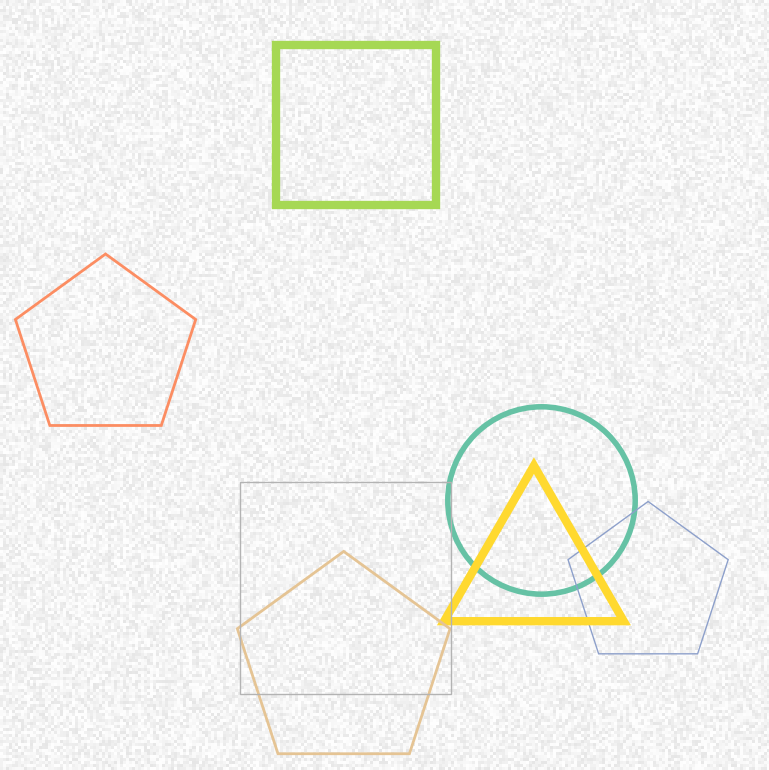[{"shape": "circle", "thickness": 2, "radius": 0.61, "center": [0.703, 0.35]}, {"shape": "pentagon", "thickness": 1, "radius": 0.62, "center": [0.137, 0.547]}, {"shape": "pentagon", "thickness": 0.5, "radius": 0.55, "center": [0.842, 0.239]}, {"shape": "square", "thickness": 3, "radius": 0.52, "center": [0.462, 0.838]}, {"shape": "triangle", "thickness": 3, "radius": 0.67, "center": [0.693, 0.261]}, {"shape": "pentagon", "thickness": 1, "radius": 0.73, "center": [0.446, 0.139]}, {"shape": "square", "thickness": 0.5, "radius": 0.69, "center": [0.449, 0.236]}]